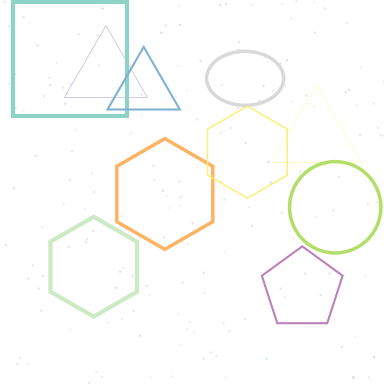[{"shape": "square", "thickness": 3, "radius": 0.74, "center": [0.182, 0.846]}, {"shape": "triangle", "thickness": 0.5, "radius": 0.67, "center": [0.822, 0.645]}, {"shape": "triangle", "thickness": 0.5, "radius": 0.62, "center": [0.275, 0.809]}, {"shape": "triangle", "thickness": 1.5, "radius": 0.54, "center": [0.373, 0.77]}, {"shape": "hexagon", "thickness": 2.5, "radius": 0.72, "center": [0.428, 0.496]}, {"shape": "circle", "thickness": 2.5, "radius": 0.59, "center": [0.871, 0.462]}, {"shape": "oval", "thickness": 2.5, "radius": 0.5, "center": [0.637, 0.796]}, {"shape": "pentagon", "thickness": 1.5, "radius": 0.55, "center": [0.785, 0.25]}, {"shape": "hexagon", "thickness": 3, "radius": 0.65, "center": [0.243, 0.307]}, {"shape": "hexagon", "thickness": 1, "radius": 0.6, "center": [0.643, 0.605]}]